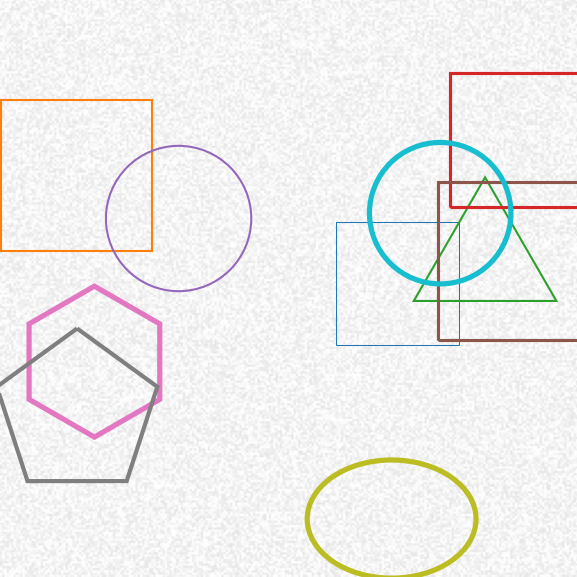[{"shape": "square", "thickness": 0.5, "radius": 0.53, "center": [0.689, 0.508]}, {"shape": "square", "thickness": 1, "radius": 0.66, "center": [0.132, 0.696]}, {"shape": "triangle", "thickness": 1, "radius": 0.71, "center": [0.84, 0.549]}, {"shape": "square", "thickness": 1.5, "radius": 0.58, "center": [0.896, 0.757]}, {"shape": "circle", "thickness": 1, "radius": 0.63, "center": [0.309, 0.621]}, {"shape": "square", "thickness": 1.5, "radius": 0.68, "center": [0.895, 0.547]}, {"shape": "hexagon", "thickness": 2.5, "radius": 0.65, "center": [0.163, 0.373]}, {"shape": "pentagon", "thickness": 2, "radius": 0.73, "center": [0.133, 0.284]}, {"shape": "oval", "thickness": 2.5, "radius": 0.73, "center": [0.678, 0.1]}, {"shape": "circle", "thickness": 2.5, "radius": 0.61, "center": [0.762, 0.63]}]